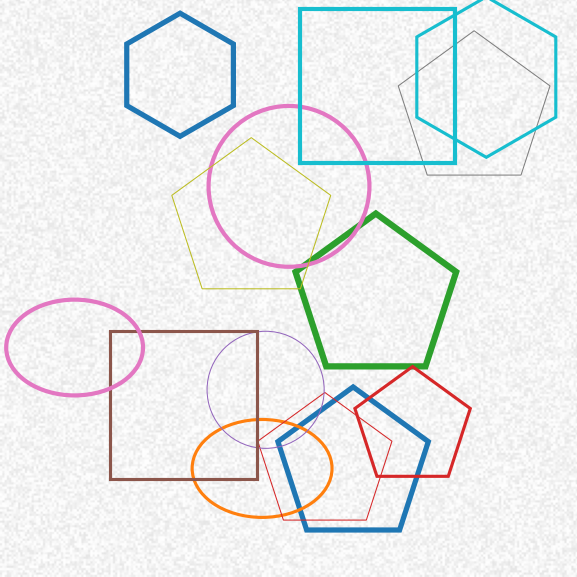[{"shape": "pentagon", "thickness": 2.5, "radius": 0.68, "center": [0.611, 0.192]}, {"shape": "hexagon", "thickness": 2.5, "radius": 0.53, "center": [0.312, 0.87]}, {"shape": "oval", "thickness": 1.5, "radius": 0.61, "center": [0.454, 0.188]}, {"shape": "pentagon", "thickness": 3, "radius": 0.73, "center": [0.651, 0.483]}, {"shape": "pentagon", "thickness": 0.5, "radius": 0.61, "center": [0.563, 0.197]}, {"shape": "pentagon", "thickness": 1.5, "radius": 0.53, "center": [0.714, 0.259]}, {"shape": "circle", "thickness": 0.5, "radius": 0.51, "center": [0.46, 0.324]}, {"shape": "square", "thickness": 1.5, "radius": 0.64, "center": [0.318, 0.298]}, {"shape": "oval", "thickness": 2, "radius": 0.59, "center": [0.129, 0.397]}, {"shape": "circle", "thickness": 2, "radius": 0.7, "center": [0.5, 0.676]}, {"shape": "pentagon", "thickness": 0.5, "radius": 0.69, "center": [0.821, 0.808]}, {"shape": "pentagon", "thickness": 0.5, "radius": 0.72, "center": [0.435, 0.616]}, {"shape": "square", "thickness": 2, "radius": 0.67, "center": [0.654, 0.85]}, {"shape": "hexagon", "thickness": 1.5, "radius": 0.69, "center": [0.842, 0.866]}]